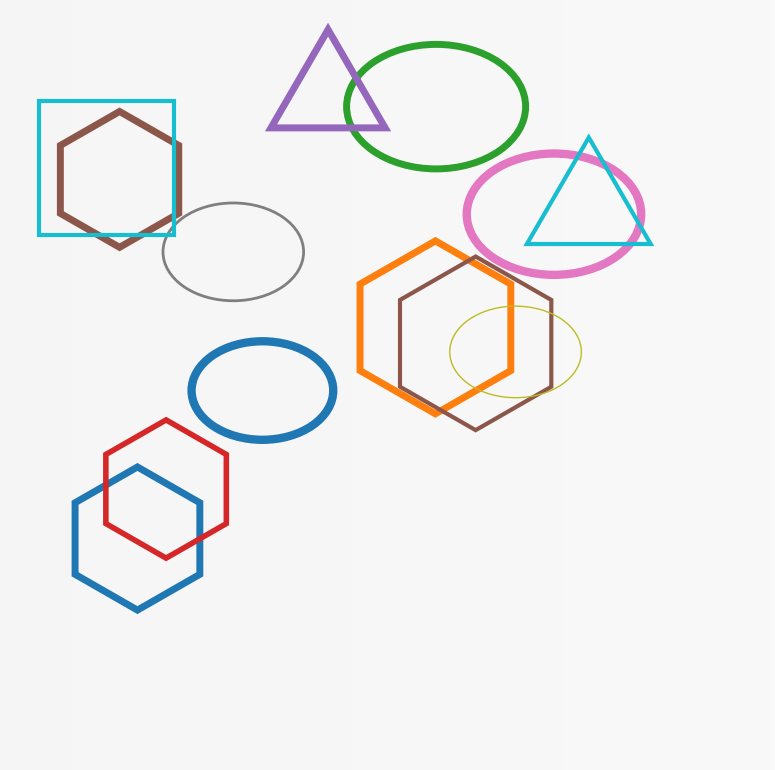[{"shape": "hexagon", "thickness": 2.5, "radius": 0.46, "center": [0.177, 0.301]}, {"shape": "oval", "thickness": 3, "radius": 0.46, "center": [0.339, 0.493]}, {"shape": "hexagon", "thickness": 2.5, "radius": 0.56, "center": [0.562, 0.575]}, {"shape": "oval", "thickness": 2.5, "radius": 0.58, "center": [0.563, 0.862]}, {"shape": "hexagon", "thickness": 2, "radius": 0.45, "center": [0.214, 0.365]}, {"shape": "triangle", "thickness": 2.5, "radius": 0.43, "center": [0.423, 0.876]}, {"shape": "hexagon", "thickness": 1.5, "radius": 0.56, "center": [0.614, 0.554]}, {"shape": "hexagon", "thickness": 2.5, "radius": 0.44, "center": [0.154, 0.767]}, {"shape": "oval", "thickness": 3, "radius": 0.56, "center": [0.715, 0.722]}, {"shape": "oval", "thickness": 1, "radius": 0.45, "center": [0.301, 0.673]}, {"shape": "oval", "thickness": 0.5, "radius": 0.42, "center": [0.665, 0.543]}, {"shape": "square", "thickness": 1.5, "radius": 0.44, "center": [0.138, 0.782]}, {"shape": "triangle", "thickness": 1.5, "radius": 0.46, "center": [0.76, 0.729]}]